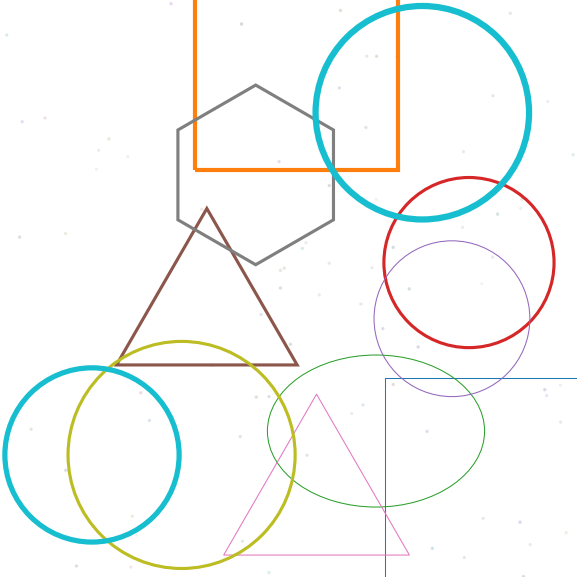[{"shape": "square", "thickness": 0.5, "radius": 0.95, "center": [0.858, 0.154]}, {"shape": "square", "thickness": 2, "radius": 0.88, "center": [0.513, 0.881]}, {"shape": "oval", "thickness": 0.5, "radius": 0.94, "center": [0.651, 0.253]}, {"shape": "circle", "thickness": 1.5, "radius": 0.74, "center": [0.812, 0.544]}, {"shape": "circle", "thickness": 0.5, "radius": 0.67, "center": [0.783, 0.447]}, {"shape": "triangle", "thickness": 1.5, "radius": 0.9, "center": [0.358, 0.457]}, {"shape": "triangle", "thickness": 0.5, "radius": 0.93, "center": [0.548, 0.131]}, {"shape": "hexagon", "thickness": 1.5, "radius": 0.78, "center": [0.443, 0.696]}, {"shape": "circle", "thickness": 1.5, "radius": 0.98, "center": [0.314, 0.211]}, {"shape": "circle", "thickness": 3, "radius": 0.92, "center": [0.731, 0.804]}, {"shape": "circle", "thickness": 2.5, "radius": 0.75, "center": [0.159, 0.211]}]